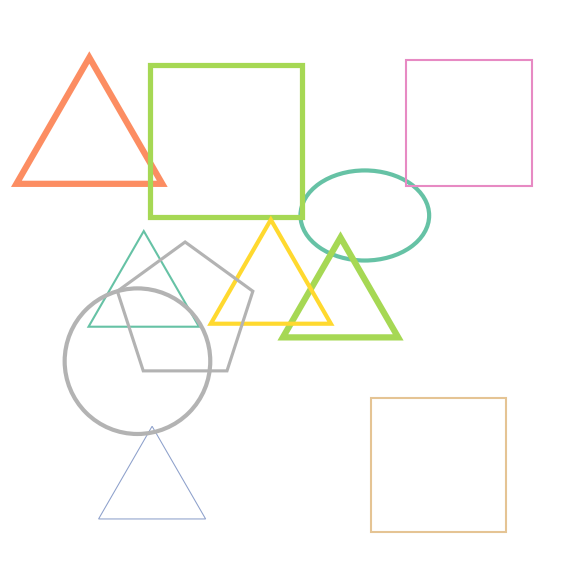[{"shape": "triangle", "thickness": 1, "radius": 0.55, "center": [0.249, 0.489]}, {"shape": "oval", "thickness": 2, "radius": 0.56, "center": [0.632, 0.626]}, {"shape": "triangle", "thickness": 3, "radius": 0.73, "center": [0.155, 0.754]}, {"shape": "triangle", "thickness": 0.5, "radius": 0.54, "center": [0.263, 0.154]}, {"shape": "square", "thickness": 1, "radius": 0.54, "center": [0.812, 0.786]}, {"shape": "triangle", "thickness": 3, "radius": 0.58, "center": [0.59, 0.473]}, {"shape": "square", "thickness": 2.5, "radius": 0.66, "center": [0.391, 0.756]}, {"shape": "triangle", "thickness": 2, "radius": 0.6, "center": [0.469, 0.499]}, {"shape": "square", "thickness": 1, "radius": 0.58, "center": [0.759, 0.195]}, {"shape": "pentagon", "thickness": 1.5, "radius": 0.62, "center": [0.321, 0.457]}, {"shape": "circle", "thickness": 2, "radius": 0.63, "center": [0.238, 0.374]}]